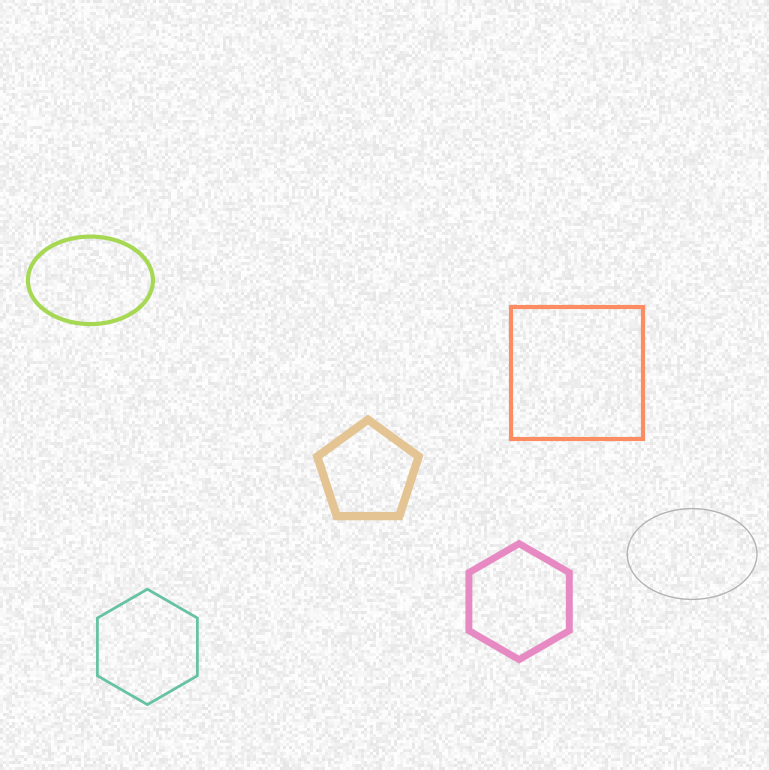[{"shape": "hexagon", "thickness": 1, "radius": 0.37, "center": [0.191, 0.16]}, {"shape": "square", "thickness": 1.5, "radius": 0.43, "center": [0.749, 0.515]}, {"shape": "hexagon", "thickness": 2.5, "radius": 0.38, "center": [0.674, 0.219]}, {"shape": "oval", "thickness": 1.5, "radius": 0.41, "center": [0.117, 0.636]}, {"shape": "pentagon", "thickness": 3, "radius": 0.35, "center": [0.478, 0.386]}, {"shape": "oval", "thickness": 0.5, "radius": 0.42, "center": [0.899, 0.28]}]